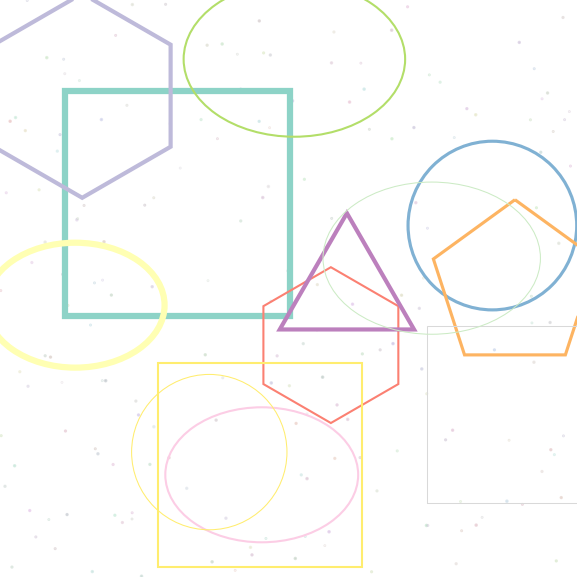[{"shape": "square", "thickness": 3, "radius": 0.97, "center": [0.307, 0.647]}, {"shape": "oval", "thickness": 3, "radius": 0.77, "center": [0.13, 0.471]}, {"shape": "hexagon", "thickness": 2, "radius": 0.88, "center": [0.142, 0.833]}, {"shape": "hexagon", "thickness": 1, "radius": 0.67, "center": [0.573, 0.402]}, {"shape": "circle", "thickness": 1.5, "radius": 0.73, "center": [0.853, 0.609]}, {"shape": "pentagon", "thickness": 1.5, "radius": 0.74, "center": [0.892, 0.505]}, {"shape": "oval", "thickness": 1, "radius": 0.96, "center": [0.51, 0.897]}, {"shape": "oval", "thickness": 1, "radius": 0.83, "center": [0.453, 0.177]}, {"shape": "square", "thickness": 0.5, "radius": 0.76, "center": [0.892, 0.281]}, {"shape": "triangle", "thickness": 2, "radius": 0.67, "center": [0.601, 0.496]}, {"shape": "oval", "thickness": 0.5, "radius": 0.94, "center": [0.748, 0.552]}, {"shape": "square", "thickness": 1, "radius": 0.88, "center": [0.451, 0.195]}, {"shape": "circle", "thickness": 0.5, "radius": 0.67, "center": [0.362, 0.216]}]